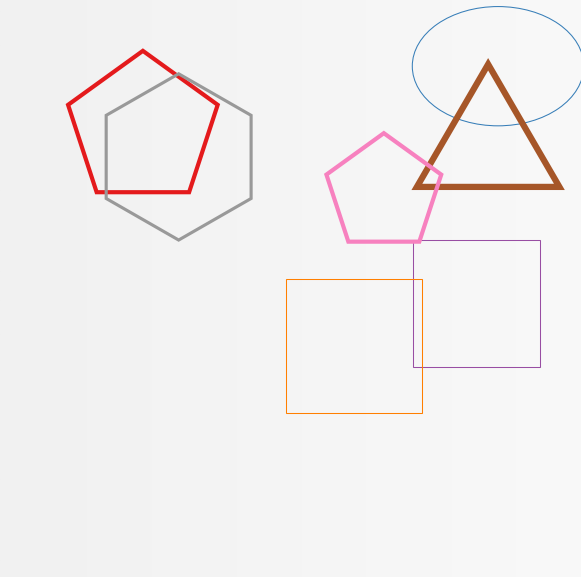[{"shape": "pentagon", "thickness": 2, "radius": 0.68, "center": [0.246, 0.776]}, {"shape": "oval", "thickness": 0.5, "radius": 0.74, "center": [0.857, 0.885]}, {"shape": "square", "thickness": 0.5, "radius": 0.55, "center": [0.82, 0.474]}, {"shape": "square", "thickness": 0.5, "radius": 0.58, "center": [0.609, 0.4]}, {"shape": "triangle", "thickness": 3, "radius": 0.71, "center": [0.84, 0.746]}, {"shape": "pentagon", "thickness": 2, "radius": 0.52, "center": [0.66, 0.665]}, {"shape": "hexagon", "thickness": 1.5, "radius": 0.72, "center": [0.307, 0.727]}]